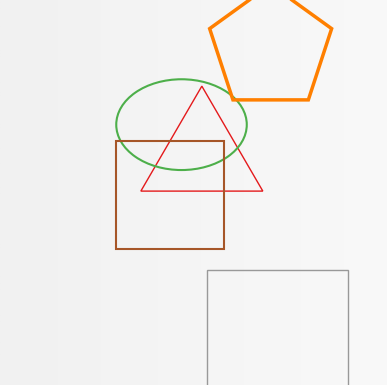[{"shape": "triangle", "thickness": 1, "radius": 0.91, "center": [0.521, 0.594]}, {"shape": "oval", "thickness": 1.5, "radius": 0.84, "center": [0.468, 0.676]}, {"shape": "pentagon", "thickness": 2.5, "radius": 0.83, "center": [0.698, 0.874]}, {"shape": "square", "thickness": 1.5, "radius": 0.7, "center": [0.439, 0.493]}, {"shape": "square", "thickness": 1, "radius": 0.91, "center": [0.717, 0.117]}]